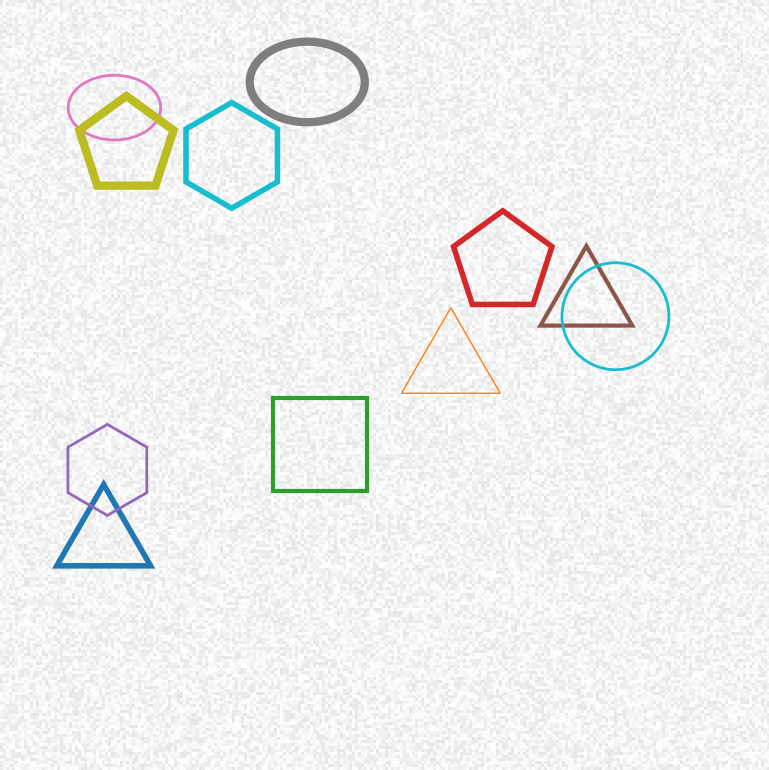[{"shape": "triangle", "thickness": 2, "radius": 0.35, "center": [0.135, 0.3]}, {"shape": "triangle", "thickness": 0.5, "radius": 0.37, "center": [0.585, 0.526]}, {"shape": "square", "thickness": 1.5, "radius": 0.3, "center": [0.416, 0.423]}, {"shape": "pentagon", "thickness": 2, "radius": 0.34, "center": [0.653, 0.659]}, {"shape": "hexagon", "thickness": 1, "radius": 0.3, "center": [0.139, 0.39]}, {"shape": "triangle", "thickness": 1.5, "radius": 0.34, "center": [0.762, 0.612]}, {"shape": "oval", "thickness": 1, "radius": 0.3, "center": [0.149, 0.86]}, {"shape": "oval", "thickness": 3, "radius": 0.37, "center": [0.399, 0.894]}, {"shape": "pentagon", "thickness": 3, "radius": 0.32, "center": [0.164, 0.811]}, {"shape": "circle", "thickness": 1, "radius": 0.35, "center": [0.799, 0.589]}, {"shape": "hexagon", "thickness": 2, "radius": 0.34, "center": [0.301, 0.798]}]